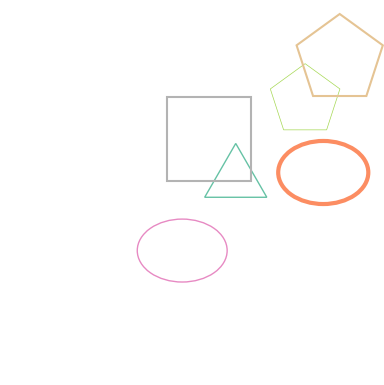[{"shape": "triangle", "thickness": 1, "radius": 0.47, "center": [0.612, 0.534]}, {"shape": "oval", "thickness": 3, "radius": 0.59, "center": [0.84, 0.552]}, {"shape": "oval", "thickness": 1, "radius": 0.58, "center": [0.473, 0.349]}, {"shape": "pentagon", "thickness": 0.5, "radius": 0.48, "center": [0.793, 0.74]}, {"shape": "pentagon", "thickness": 1.5, "radius": 0.59, "center": [0.882, 0.846]}, {"shape": "square", "thickness": 1.5, "radius": 0.54, "center": [0.542, 0.64]}]